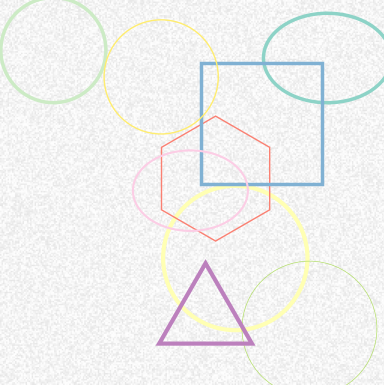[{"shape": "oval", "thickness": 2.5, "radius": 0.83, "center": [0.85, 0.849]}, {"shape": "circle", "thickness": 3, "radius": 0.94, "center": [0.611, 0.33]}, {"shape": "hexagon", "thickness": 1, "radius": 0.81, "center": [0.56, 0.536]}, {"shape": "square", "thickness": 2.5, "radius": 0.79, "center": [0.68, 0.679]}, {"shape": "circle", "thickness": 0.5, "radius": 0.88, "center": [0.804, 0.146]}, {"shape": "oval", "thickness": 1.5, "radius": 0.75, "center": [0.495, 0.505]}, {"shape": "triangle", "thickness": 3, "radius": 0.7, "center": [0.534, 0.177]}, {"shape": "circle", "thickness": 2.5, "radius": 0.68, "center": [0.139, 0.87]}, {"shape": "circle", "thickness": 1, "radius": 0.74, "center": [0.419, 0.8]}]